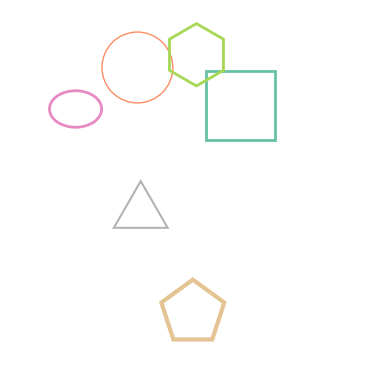[{"shape": "square", "thickness": 2, "radius": 0.45, "center": [0.624, 0.727]}, {"shape": "circle", "thickness": 1, "radius": 0.46, "center": [0.357, 0.825]}, {"shape": "oval", "thickness": 2, "radius": 0.34, "center": [0.196, 0.717]}, {"shape": "hexagon", "thickness": 2, "radius": 0.4, "center": [0.51, 0.858]}, {"shape": "pentagon", "thickness": 3, "radius": 0.43, "center": [0.501, 0.188]}, {"shape": "triangle", "thickness": 1.5, "radius": 0.4, "center": [0.366, 0.449]}]